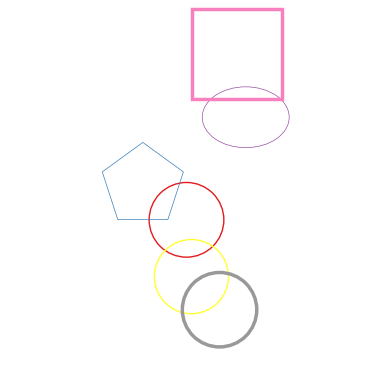[{"shape": "circle", "thickness": 1, "radius": 0.49, "center": [0.484, 0.429]}, {"shape": "pentagon", "thickness": 0.5, "radius": 0.55, "center": [0.371, 0.519]}, {"shape": "oval", "thickness": 0.5, "radius": 0.56, "center": [0.638, 0.695]}, {"shape": "circle", "thickness": 1, "radius": 0.48, "center": [0.497, 0.282]}, {"shape": "square", "thickness": 2.5, "radius": 0.59, "center": [0.616, 0.86]}, {"shape": "circle", "thickness": 2.5, "radius": 0.48, "center": [0.57, 0.196]}]